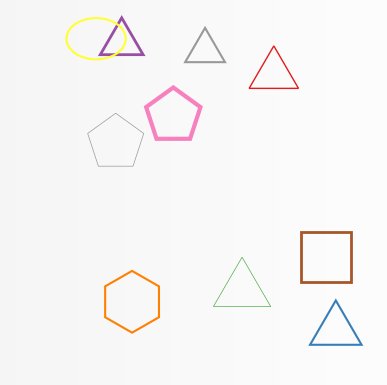[{"shape": "triangle", "thickness": 1, "radius": 0.37, "center": [0.707, 0.807]}, {"shape": "triangle", "thickness": 1.5, "radius": 0.38, "center": [0.867, 0.143]}, {"shape": "triangle", "thickness": 0.5, "radius": 0.43, "center": [0.625, 0.246]}, {"shape": "triangle", "thickness": 2, "radius": 0.32, "center": [0.314, 0.89]}, {"shape": "hexagon", "thickness": 1.5, "radius": 0.4, "center": [0.341, 0.216]}, {"shape": "oval", "thickness": 1.5, "radius": 0.38, "center": [0.248, 0.899]}, {"shape": "square", "thickness": 2, "radius": 0.32, "center": [0.842, 0.333]}, {"shape": "pentagon", "thickness": 3, "radius": 0.37, "center": [0.447, 0.699]}, {"shape": "triangle", "thickness": 1.5, "radius": 0.3, "center": [0.529, 0.868]}, {"shape": "pentagon", "thickness": 0.5, "radius": 0.38, "center": [0.299, 0.63]}]